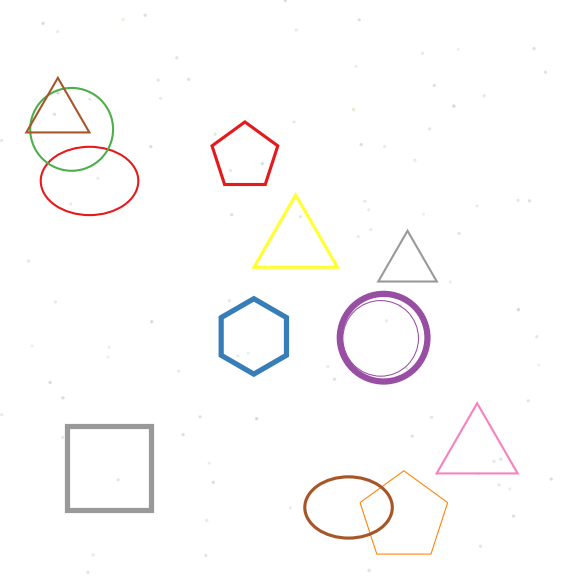[{"shape": "pentagon", "thickness": 1.5, "radius": 0.3, "center": [0.424, 0.728]}, {"shape": "oval", "thickness": 1, "radius": 0.42, "center": [0.155, 0.686]}, {"shape": "hexagon", "thickness": 2.5, "radius": 0.33, "center": [0.44, 0.417]}, {"shape": "circle", "thickness": 1, "radius": 0.36, "center": [0.124, 0.775]}, {"shape": "circle", "thickness": 0.5, "radius": 0.33, "center": [0.659, 0.413]}, {"shape": "circle", "thickness": 3, "radius": 0.38, "center": [0.664, 0.414]}, {"shape": "pentagon", "thickness": 0.5, "radius": 0.4, "center": [0.699, 0.104]}, {"shape": "triangle", "thickness": 1.5, "radius": 0.42, "center": [0.512, 0.578]}, {"shape": "triangle", "thickness": 1, "radius": 0.32, "center": [0.1, 0.801]}, {"shape": "oval", "thickness": 1.5, "radius": 0.38, "center": [0.604, 0.12]}, {"shape": "triangle", "thickness": 1, "radius": 0.41, "center": [0.826, 0.22]}, {"shape": "triangle", "thickness": 1, "radius": 0.29, "center": [0.706, 0.541]}, {"shape": "square", "thickness": 2.5, "radius": 0.36, "center": [0.189, 0.189]}]